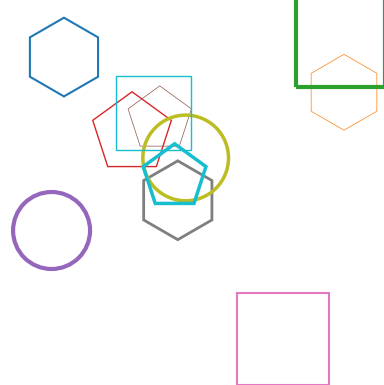[{"shape": "hexagon", "thickness": 1.5, "radius": 0.51, "center": [0.166, 0.852]}, {"shape": "hexagon", "thickness": 0.5, "radius": 0.49, "center": [0.894, 0.76]}, {"shape": "square", "thickness": 3, "radius": 0.57, "center": [0.884, 0.888]}, {"shape": "pentagon", "thickness": 1, "radius": 0.54, "center": [0.343, 0.654]}, {"shape": "circle", "thickness": 3, "radius": 0.5, "center": [0.134, 0.401]}, {"shape": "pentagon", "thickness": 0.5, "radius": 0.43, "center": [0.415, 0.69]}, {"shape": "square", "thickness": 1.5, "radius": 0.6, "center": [0.734, 0.119]}, {"shape": "hexagon", "thickness": 2, "radius": 0.51, "center": [0.462, 0.48]}, {"shape": "circle", "thickness": 2.5, "radius": 0.56, "center": [0.482, 0.59]}, {"shape": "pentagon", "thickness": 2.5, "radius": 0.43, "center": [0.453, 0.541]}, {"shape": "square", "thickness": 1, "radius": 0.48, "center": [0.399, 0.707]}]